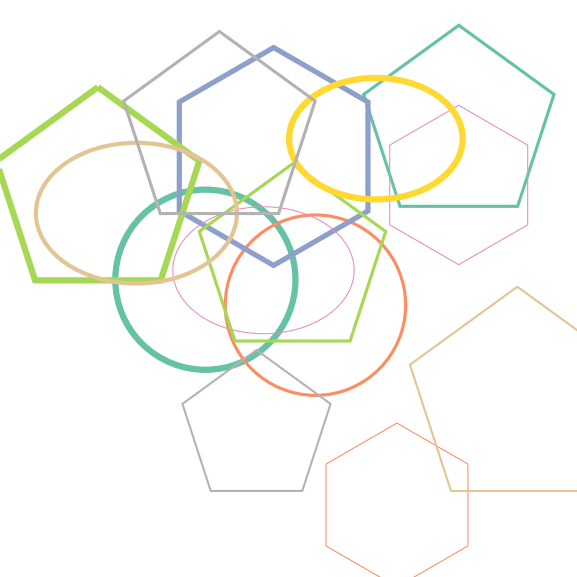[{"shape": "pentagon", "thickness": 1.5, "radius": 0.87, "center": [0.794, 0.782]}, {"shape": "circle", "thickness": 3, "radius": 0.78, "center": [0.356, 0.515]}, {"shape": "hexagon", "thickness": 0.5, "radius": 0.71, "center": [0.687, 0.125]}, {"shape": "circle", "thickness": 1.5, "radius": 0.78, "center": [0.546, 0.471]}, {"shape": "hexagon", "thickness": 2.5, "radius": 0.94, "center": [0.474, 0.728]}, {"shape": "hexagon", "thickness": 0.5, "radius": 0.69, "center": [0.794, 0.679]}, {"shape": "oval", "thickness": 0.5, "radius": 0.79, "center": [0.456, 0.531]}, {"shape": "pentagon", "thickness": 3, "radius": 0.92, "center": [0.169, 0.663]}, {"shape": "pentagon", "thickness": 1.5, "radius": 0.85, "center": [0.507, 0.546]}, {"shape": "oval", "thickness": 3, "radius": 0.75, "center": [0.651, 0.759]}, {"shape": "pentagon", "thickness": 1, "radius": 0.98, "center": [0.896, 0.307]}, {"shape": "oval", "thickness": 2, "radius": 0.87, "center": [0.236, 0.63]}, {"shape": "pentagon", "thickness": 1, "radius": 0.67, "center": [0.444, 0.258]}, {"shape": "pentagon", "thickness": 1.5, "radius": 0.87, "center": [0.38, 0.77]}]